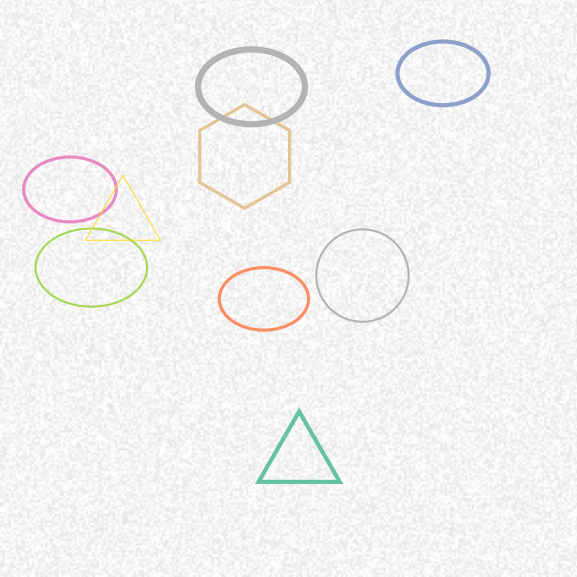[{"shape": "triangle", "thickness": 2, "radius": 0.41, "center": [0.518, 0.205]}, {"shape": "oval", "thickness": 1.5, "radius": 0.39, "center": [0.457, 0.482]}, {"shape": "oval", "thickness": 2, "radius": 0.39, "center": [0.767, 0.872]}, {"shape": "oval", "thickness": 1.5, "radius": 0.4, "center": [0.121, 0.671]}, {"shape": "oval", "thickness": 1, "radius": 0.48, "center": [0.158, 0.536]}, {"shape": "triangle", "thickness": 0.5, "radius": 0.37, "center": [0.213, 0.621]}, {"shape": "hexagon", "thickness": 1.5, "radius": 0.45, "center": [0.424, 0.728]}, {"shape": "circle", "thickness": 1, "radius": 0.4, "center": [0.628, 0.522]}, {"shape": "oval", "thickness": 3, "radius": 0.46, "center": [0.436, 0.849]}]